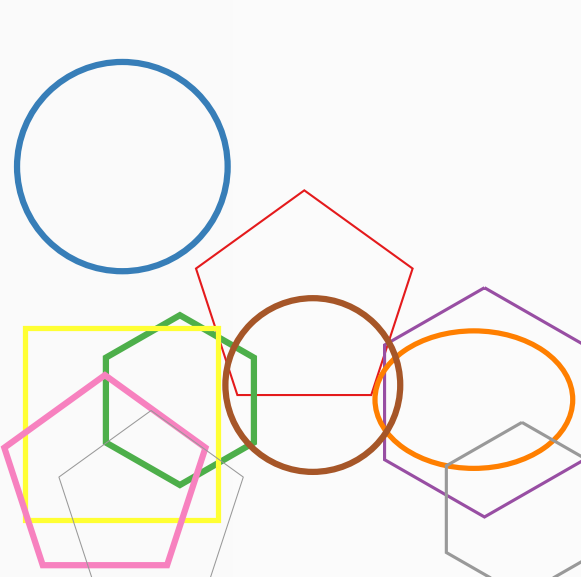[{"shape": "pentagon", "thickness": 1, "radius": 0.98, "center": [0.524, 0.474]}, {"shape": "circle", "thickness": 3, "radius": 0.91, "center": [0.21, 0.711]}, {"shape": "hexagon", "thickness": 3, "radius": 0.74, "center": [0.31, 0.306]}, {"shape": "hexagon", "thickness": 1.5, "radius": 0.99, "center": [0.834, 0.302]}, {"shape": "oval", "thickness": 2.5, "radius": 0.85, "center": [0.815, 0.307]}, {"shape": "square", "thickness": 2.5, "radius": 0.83, "center": [0.209, 0.265]}, {"shape": "circle", "thickness": 3, "radius": 0.75, "center": [0.538, 0.332]}, {"shape": "pentagon", "thickness": 3, "radius": 0.91, "center": [0.18, 0.168]}, {"shape": "hexagon", "thickness": 1.5, "radius": 0.75, "center": [0.898, 0.118]}, {"shape": "pentagon", "thickness": 0.5, "radius": 0.83, "center": [0.26, 0.122]}]